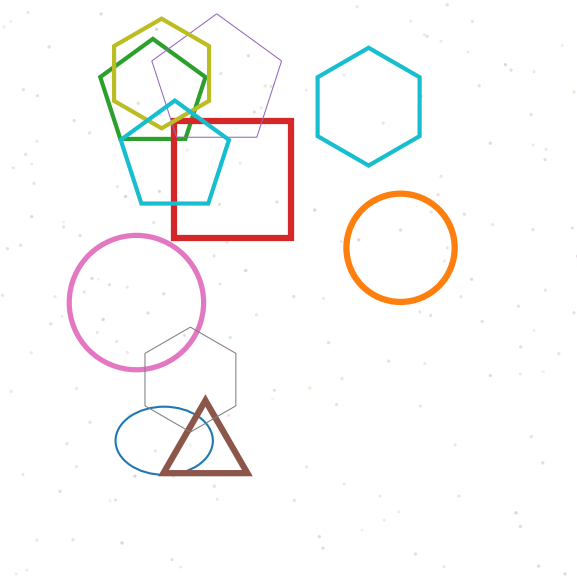[{"shape": "oval", "thickness": 1, "radius": 0.42, "center": [0.284, 0.236]}, {"shape": "circle", "thickness": 3, "radius": 0.47, "center": [0.694, 0.57]}, {"shape": "pentagon", "thickness": 2, "radius": 0.48, "center": [0.265, 0.836]}, {"shape": "square", "thickness": 3, "radius": 0.51, "center": [0.402, 0.688]}, {"shape": "pentagon", "thickness": 0.5, "radius": 0.59, "center": [0.375, 0.857]}, {"shape": "triangle", "thickness": 3, "radius": 0.42, "center": [0.356, 0.222]}, {"shape": "circle", "thickness": 2.5, "radius": 0.58, "center": [0.236, 0.475]}, {"shape": "hexagon", "thickness": 0.5, "radius": 0.45, "center": [0.33, 0.342]}, {"shape": "hexagon", "thickness": 2, "radius": 0.47, "center": [0.28, 0.872]}, {"shape": "hexagon", "thickness": 2, "radius": 0.51, "center": [0.638, 0.814]}, {"shape": "pentagon", "thickness": 2, "radius": 0.49, "center": [0.303, 0.726]}]